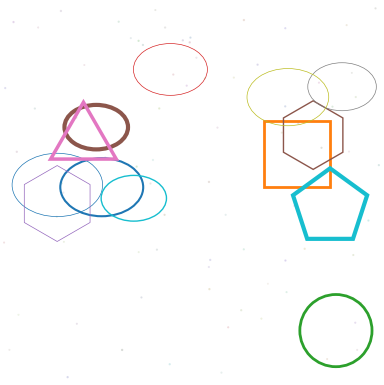[{"shape": "oval", "thickness": 1.5, "radius": 0.54, "center": [0.264, 0.514]}, {"shape": "oval", "thickness": 0.5, "radius": 0.59, "center": [0.149, 0.52]}, {"shape": "square", "thickness": 2, "radius": 0.43, "center": [0.772, 0.6]}, {"shape": "circle", "thickness": 2, "radius": 0.47, "center": [0.873, 0.141]}, {"shape": "oval", "thickness": 0.5, "radius": 0.48, "center": [0.443, 0.82]}, {"shape": "hexagon", "thickness": 0.5, "radius": 0.49, "center": [0.149, 0.471]}, {"shape": "hexagon", "thickness": 1, "radius": 0.45, "center": [0.813, 0.649]}, {"shape": "oval", "thickness": 3, "radius": 0.41, "center": [0.25, 0.67]}, {"shape": "triangle", "thickness": 2.5, "radius": 0.49, "center": [0.217, 0.636]}, {"shape": "oval", "thickness": 0.5, "radius": 0.45, "center": [0.888, 0.775]}, {"shape": "oval", "thickness": 0.5, "radius": 0.53, "center": [0.748, 0.748]}, {"shape": "pentagon", "thickness": 3, "radius": 0.51, "center": [0.857, 0.462]}, {"shape": "oval", "thickness": 1, "radius": 0.42, "center": [0.348, 0.485]}]